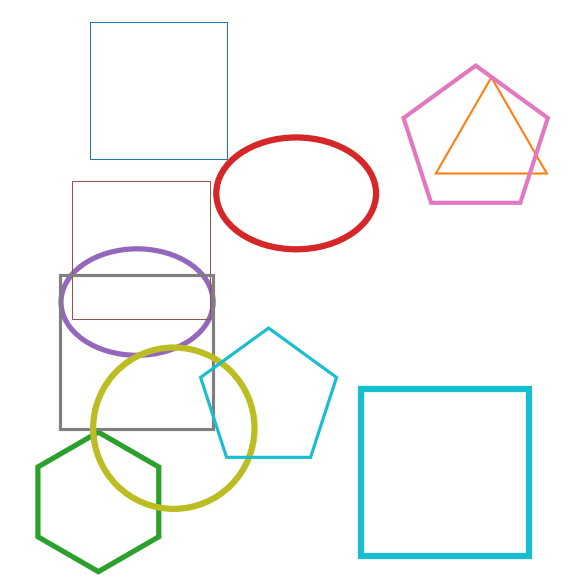[{"shape": "square", "thickness": 0.5, "radius": 0.59, "center": [0.274, 0.842]}, {"shape": "triangle", "thickness": 1, "radius": 0.55, "center": [0.851, 0.754]}, {"shape": "hexagon", "thickness": 2.5, "radius": 0.6, "center": [0.17, 0.13]}, {"shape": "oval", "thickness": 3, "radius": 0.69, "center": [0.513, 0.664]}, {"shape": "oval", "thickness": 2.5, "radius": 0.66, "center": [0.237, 0.476]}, {"shape": "square", "thickness": 0.5, "radius": 0.6, "center": [0.244, 0.566]}, {"shape": "pentagon", "thickness": 2, "radius": 0.66, "center": [0.824, 0.754]}, {"shape": "square", "thickness": 1.5, "radius": 0.66, "center": [0.236, 0.39]}, {"shape": "circle", "thickness": 3, "radius": 0.7, "center": [0.301, 0.258]}, {"shape": "square", "thickness": 3, "radius": 0.72, "center": [0.77, 0.181]}, {"shape": "pentagon", "thickness": 1.5, "radius": 0.62, "center": [0.465, 0.307]}]